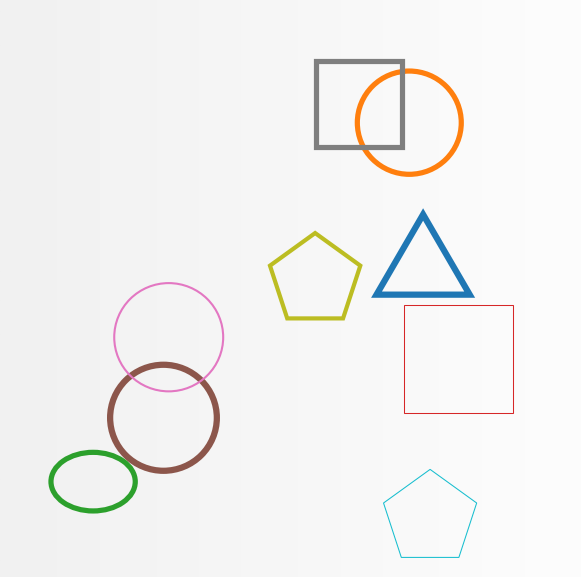[{"shape": "triangle", "thickness": 3, "radius": 0.46, "center": [0.728, 0.535]}, {"shape": "circle", "thickness": 2.5, "radius": 0.45, "center": [0.704, 0.787]}, {"shape": "oval", "thickness": 2.5, "radius": 0.36, "center": [0.16, 0.165]}, {"shape": "square", "thickness": 0.5, "radius": 0.47, "center": [0.789, 0.378]}, {"shape": "circle", "thickness": 3, "radius": 0.46, "center": [0.281, 0.276]}, {"shape": "circle", "thickness": 1, "radius": 0.47, "center": [0.29, 0.415]}, {"shape": "square", "thickness": 2.5, "radius": 0.37, "center": [0.618, 0.819]}, {"shape": "pentagon", "thickness": 2, "radius": 0.41, "center": [0.542, 0.514]}, {"shape": "pentagon", "thickness": 0.5, "radius": 0.42, "center": [0.74, 0.102]}]